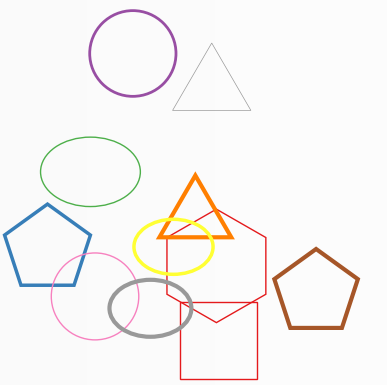[{"shape": "square", "thickness": 1, "radius": 0.5, "center": [0.563, 0.115]}, {"shape": "hexagon", "thickness": 1, "radius": 0.74, "center": [0.558, 0.309]}, {"shape": "pentagon", "thickness": 2.5, "radius": 0.58, "center": [0.123, 0.353]}, {"shape": "oval", "thickness": 1, "radius": 0.64, "center": [0.233, 0.554]}, {"shape": "circle", "thickness": 2, "radius": 0.56, "center": [0.343, 0.861]}, {"shape": "triangle", "thickness": 3, "radius": 0.54, "center": [0.504, 0.437]}, {"shape": "oval", "thickness": 2.5, "radius": 0.51, "center": [0.448, 0.359]}, {"shape": "pentagon", "thickness": 3, "radius": 0.57, "center": [0.816, 0.24]}, {"shape": "circle", "thickness": 1, "radius": 0.56, "center": [0.245, 0.23]}, {"shape": "oval", "thickness": 3, "radius": 0.53, "center": [0.388, 0.199]}, {"shape": "triangle", "thickness": 0.5, "radius": 0.58, "center": [0.546, 0.772]}]